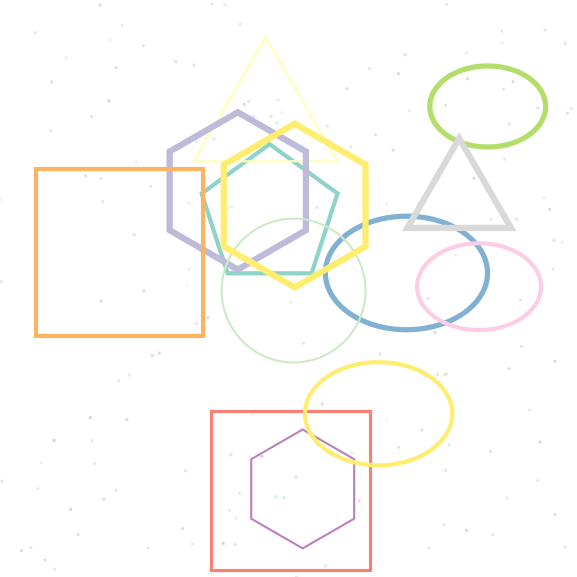[{"shape": "pentagon", "thickness": 2, "radius": 0.62, "center": [0.467, 0.626]}, {"shape": "triangle", "thickness": 1, "radius": 0.72, "center": [0.46, 0.792]}, {"shape": "hexagon", "thickness": 3, "radius": 0.68, "center": [0.412, 0.669]}, {"shape": "square", "thickness": 1.5, "radius": 0.69, "center": [0.504, 0.15]}, {"shape": "oval", "thickness": 2.5, "radius": 0.7, "center": [0.704, 0.526]}, {"shape": "square", "thickness": 2, "radius": 0.72, "center": [0.207, 0.561]}, {"shape": "oval", "thickness": 2.5, "radius": 0.5, "center": [0.844, 0.815]}, {"shape": "oval", "thickness": 2, "radius": 0.54, "center": [0.83, 0.503]}, {"shape": "triangle", "thickness": 3, "radius": 0.52, "center": [0.795, 0.656]}, {"shape": "hexagon", "thickness": 1, "radius": 0.51, "center": [0.524, 0.152]}, {"shape": "circle", "thickness": 1, "radius": 0.62, "center": [0.508, 0.496]}, {"shape": "hexagon", "thickness": 3, "radius": 0.71, "center": [0.51, 0.643]}, {"shape": "oval", "thickness": 2, "radius": 0.64, "center": [0.656, 0.283]}]